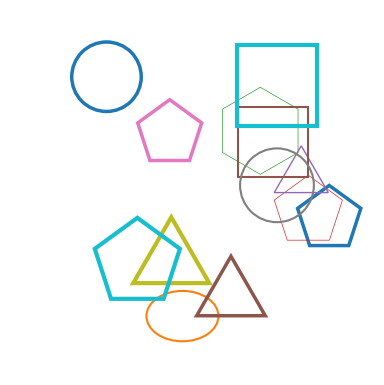[{"shape": "circle", "thickness": 2.5, "radius": 0.45, "center": [0.277, 0.801]}, {"shape": "pentagon", "thickness": 2.5, "radius": 0.43, "center": [0.855, 0.432]}, {"shape": "oval", "thickness": 1.5, "radius": 0.47, "center": [0.474, 0.179]}, {"shape": "hexagon", "thickness": 0.5, "radius": 0.57, "center": [0.676, 0.66]}, {"shape": "pentagon", "thickness": 0.5, "radius": 0.47, "center": [0.801, 0.452]}, {"shape": "triangle", "thickness": 1, "radius": 0.41, "center": [0.782, 0.54]}, {"shape": "triangle", "thickness": 2.5, "radius": 0.51, "center": [0.6, 0.231]}, {"shape": "square", "thickness": 1.5, "radius": 0.46, "center": [0.708, 0.632]}, {"shape": "pentagon", "thickness": 2.5, "radius": 0.44, "center": [0.441, 0.654]}, {"shape": "circle", "thickness": 1.5, "radius": 0.48, "center": [0.719, 0.519]}, {"shape": "triangle", "thickness": 3, "radius": 0.57, "center": [0.445, 0.322]}, {"shape": "pentagon", "thickness": 3, "radius": 0.58, "center": [0.357, 0.318]}, {"shape": "square", "thickness": 3, "radius": 0.52, "center": [0.72, 0.778]}]